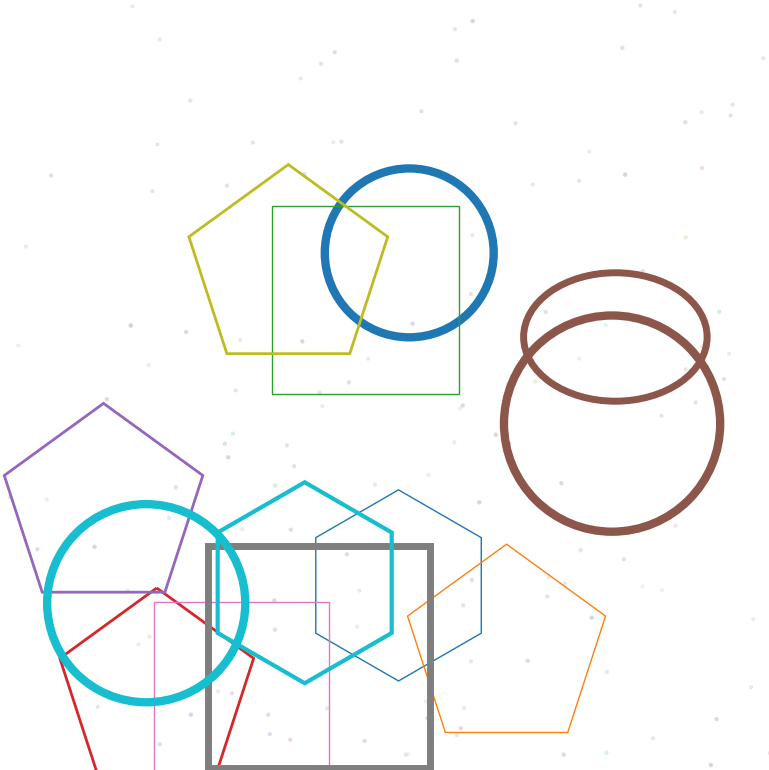[{"shape": "hexagon", "thickness": 0.5, "radius": 0.62, "center": [0.518, 0.24]}, {"shape": "circle", "thickness": 3, "radius": 0.55, "center": [0.531, 0.672]}, {"shape": "pentagon", "thickness": 0.5, "radius": 0.68, "center": [0.658, 0.158]}, {"shape": "square", "thickness": 0.5, "radius": 0.61, "center": [0.474, 0.611]}, {"shape": "pentagon", "thickness": 1, "radius": 0.66, "center": [0.204, 0.104]}, {"shape": "pentagon", "thickness": 1, "radius": 0.68, "center": [0.134, 0.341]}, {"shape": "circle", "thickness": 3, "radius": 0.7, "center": [0.795, 0.45]}, {"shape": "oval", "thickness": 2.5, "radius": 0.6, "center": [0.799, 0.562]}, {"shape": "square", "thickness": 0.5, "radius": 0.57, "center": [0.314, 0.104]}, {"shape": "square", "thickness": 2.5, "radius": 0.72, "center": [0.414, 0.146]}, {"shape": "pentagon", "thickness": 1, "radius": 0.68, "center": [0.374, 0.651]}, {"shape": "hexagon", "thickness": 1.5, "radius": 0.65, "center": [0.396, 0.243]}, {"shape": "circle", "thickness": 3, "radius": 0.64, "center": [0.19, 0.217]}]